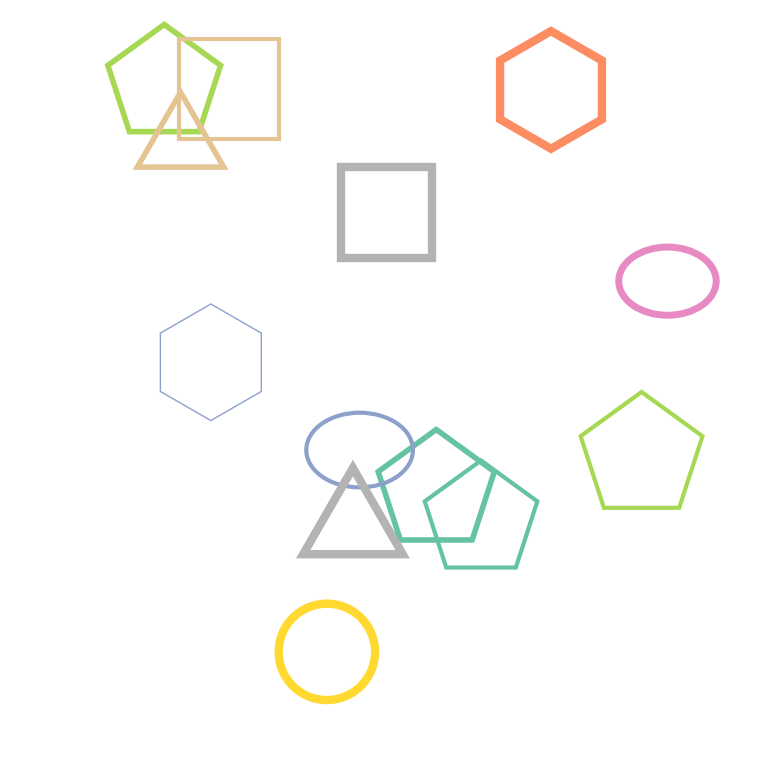[{"shape": "pentagon", "thickness": 2, "radius": 0.4, "center": [0.567, 0.363]}, {"shape": "pentagon", "thickness": 1.5, "radius": 0.38, "center": [0.625, 0.325]}, {"shape": "hexagon", "thickness": 3, "radius": 0.38, "center": [0.716, 0.883]}, {"shape": "oval", "thickness": 1.5, "radius": 0.35, "center": [0.467, 0.416]}, {"shape": "hexagon", "thickness": 0.5, "radius": 0.38, "center": [0.274, 0.53]}, {"shape": "oval", "thickness": 2.5, "radius": 0.32, "center": [0.867, 0.635]}, {"shape": "pentagon", "thickness": 1.5, "radius": 0.42, "center": [0.833, 0.408]}, {"shape": "pentagon", "thickness": 2, "radius": 0.38, "center": [0.213, 0.891]}, {"shape": "circle", "thickness": 3, "radius": 0.31, "center": [0.425, 0.153]}, {"shape": "triangle", "thickness": 2, "radius": 0.32, "center": [0.234, 0.815]}, {"shape": "square", "thickness": 1.5, "radius": 0.33, "center": [0.297, 0.884]}, {"shape": "triangle", "thickness": 3, "radius": 0.37, "center": [0.458, 0.318]}, {"shape": "square", "thickness": 3, "radius": 0.3, "center": [0.502, 0.724]}]